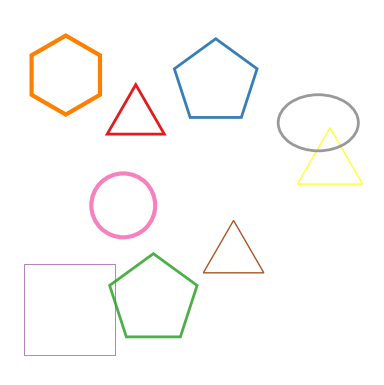[{"shape": "triangle", "thickness": 2, "radius": 0.43, "center": [0.353, 0.694]}, {"shape": "pentagon", "thickness": 2, "radius": 0.56, "center": [0.56, 0.786]}, {"shape": "pentagon", "thickness": 2, "radius": 0.6, "center": [0.398, 0.222]}, {"shape": "square", "thickness": 0.5, "radius": 0.59, "center": [0.18, 0.196]}, {"shape": "hexagon", "thickness": 3, "radius": 0.51, "center": [0.171, 0.805]}, {"shape": "triangle", "thickness": 1, "radius": 0.49, "center": [0.857, 0.571]}, {"shape": "triangle", "thickness": 1, "radius": 0.45, "center": [0.607, 0.337]}, {"shape": "circle", "thickness": 3, "radius": 0.41, "center": [0.32, 0.467]}, {"shape": "oval", "thickness": 2, "radius": 0.52, "center": [0.827, 0.681]}]